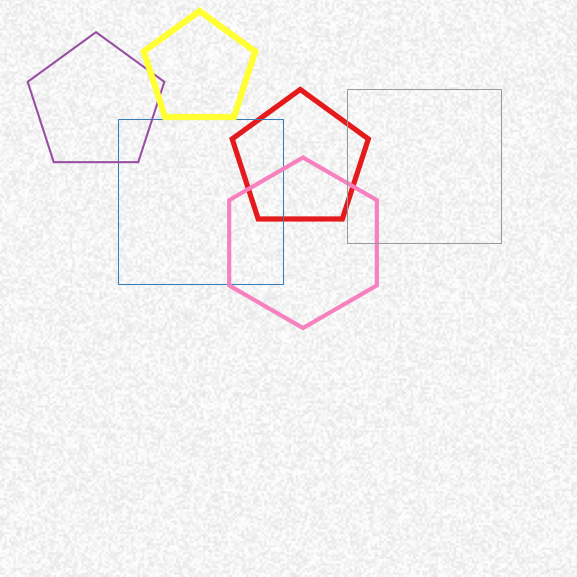[{"shape": "pentagon", "thickness": 2.5, "radius": 0.62, "center": [0.52, 0.72]}, {"shape": "square", "thickness": 0.5, "radius": 0.71, "center": [0.347, 0.65]}, {"shape": "pentagon", "thickness": 1, "radius": 0.62, "center": [0.166, 0.819]}, {"shape": "pentagon", "thickness": 3, "radius": 0.51, "center": [0.345, 0.879]}, {"shape": "hexagon", "thickness": 2, "radius": 0.74, "center": [0.525, 0.579]}, {"shape": "square", "thickness": 0.5, "radius": 0.67, "center": [0.734, 0.712]}]